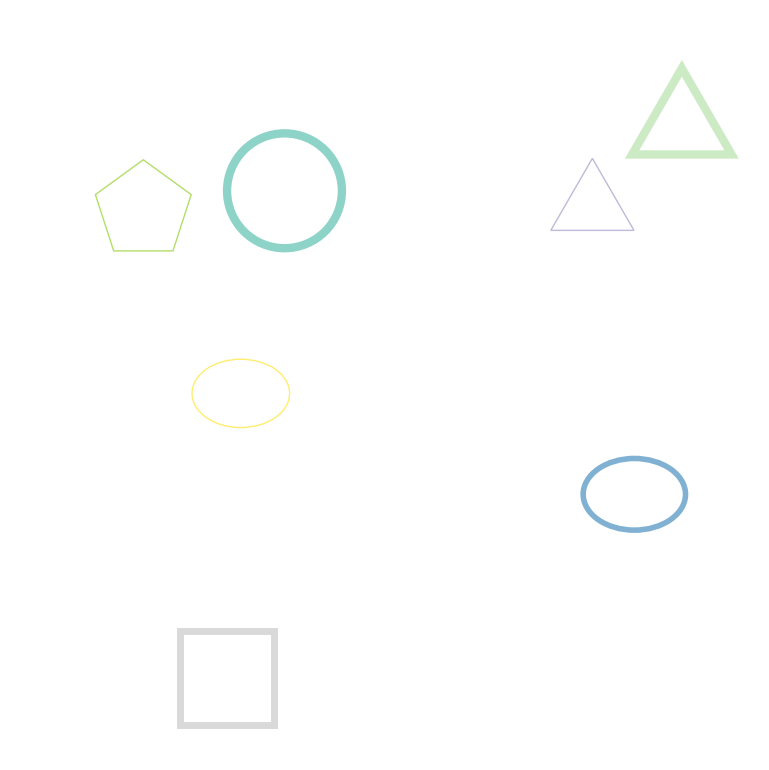[{"shape": "circle", "thickness": 3, "radius": 0.37, "center": [0.369, 0.752]}, {"shape": "triangle", "thickness": 0.5, "radius": 0.31, "center": [0.769, 0.732]}, {"shape": "oval", "thickness": 2, "radius": 0.33, "center": [0.824, 0.358]}, {"shape": "pentagon", "thickness": 0.5, "radius": 0.33, "center": [0.186, 0.727]}, {"shape": "square", "thickness": 2.5, "radius": 0.31, "center": [0.295, 0.12]}, {"shape": "triangle", "thickness": 3, "radius": 0.37, "center": [0.886, 0.837]}, {"shape": "oval", "thickness": 0.5, "radius": 0.32, "center": [0.313, 0.489]}]